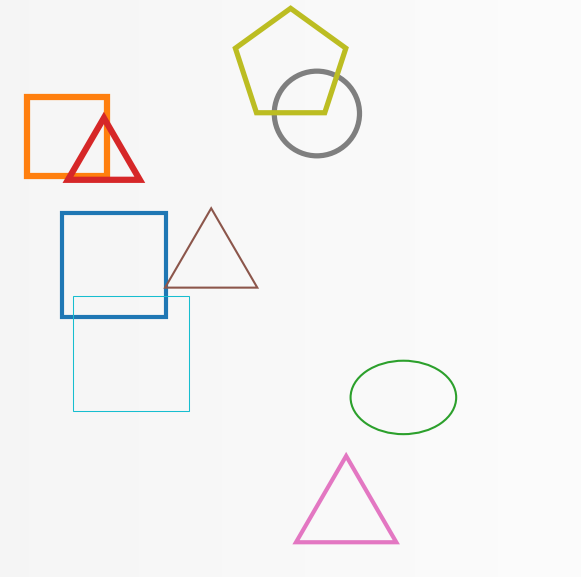[{"shape": "square", "thickness": 2, "radius": 0.45, "center": [0.196, 0.539]}, {"shape": "square", "thickness": 3, "radius": 0.34, "center": [0.116, 0.763]}, {"shape": "oval", "thickness": 1, "radius": 0.45, "center": [0.694, 0.311]}, {"shape": "triangle", "thickness": 3, "radius": 0.36, "center": [0.179, 0.723]}, {"shape": "triangle", "thickness": 1, "radius": 0.46, "center": [0.363, 0.547]}, {"shape": "triangle", "thickness": 2, "radius": 0.5, "center": [0.596, 0.11]}, {"shape": "circle", "thickness": 2.5, "radius": 0.37, "center": [0.545, 0.803]}, {"shape": "pentagon", "thickness": 2.5, "radius": 0.5, "center": [0.5, 0.885]}, {"shape": "square", "thickness": 0.5, "radius": 0.5, "center": [0.226, 0.387]}]